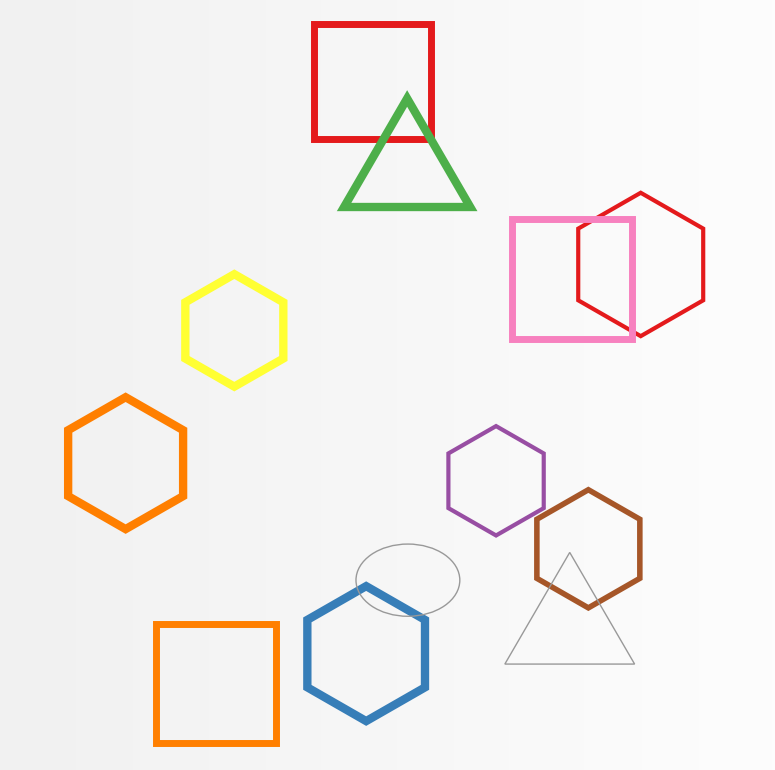[{"shape": "hexagon", "thickness": 1.5, "radius": 0.47, "center": [0.827, 0.657]}, {"shape": "square", "thickness": 2.5, "radius": 0.38, "center": [0.481, 0.894]}, {"shape": "hexagon", "thickness": 3, "radius": 0.44, "center": [0.472, 0.151]}, {"shape": "triangle", "thickness": 3, "radius": 0.47, "center": [0.525, 0.778]}, {"shape": "hexagon", "thickness": 1.5, "radius": 0.36, "center": [0.64, 0.376]}, {"shape": "square", "thickness": 2.5, "radius": 0.38, "center": [0.279, 0.113]}, {"shape": "hexagon", "thickness": 3, "radius": 0.43, "center": [0.162, 0.398]}, {"shape": "hexagon", "thickness": 3, "radius": 0.37, "center": [0.302, 0.571]}, {"shape": "hexagon", "thickness": 2, "radius": 0.38, "center": [0.759, 0.287]}, {"shape": "square", "thickness": 2.5, "radius": 0.39, "center": [0.738, 0.638]}, {"shape": "triangle", "thickness": 0.5, "radius": 0.48, "center": [0.735, 0.186]}, {"shape": "oval", "thickness": 0.5, "radius": 0.33, "center": [0.526, 0.247]}]